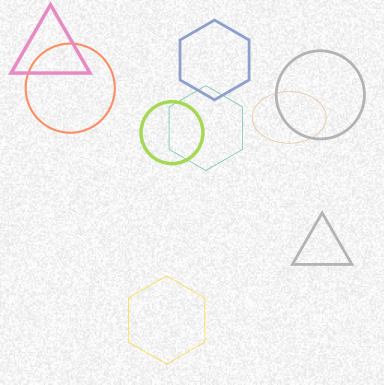[{"shape": "hexagon", "thickness": 0.5, "radius": 0.55, "center": [0.535, 0.667]}, {"shape": "circle", "thickness": 1.5, "radius": 0.58, "center": [0.182, 0.771]}, {"shape": "hexagon", "thickness": 2, "radius": 0.52, "center": [0.557, 0.844]}, {"shape": "triangle", "thickness": 2.5, "radius": 0.59, "center": [0.131, 0.869]}, {"shape": "circle", "thickness": 2.5, "radius": 0.4, "center": [0.447, 0.655]}, {"shape": "hexagon", "thickness": 0.5, "radius": 0.57, "center": [0.433, 0.169]}, {"shape": "oval", "thickness": 0.5, "radius": 0.48, "center": [0.751, 0.695]}, {"shape": "circle", "thickness": 2, "radius": 0.57, "center": [0.832, 0.754]}, {"shape": "triangle", "thickness": 2, "radius": 0.45, "center": [0.837, 0.358]}]